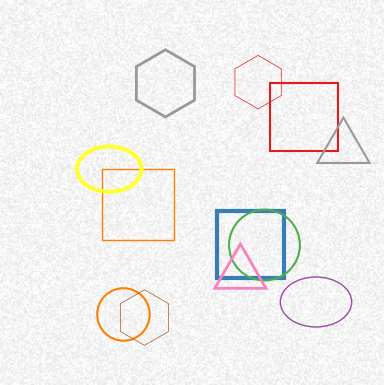[{"shape": "square", "thickness": 1.5, "radius": 0.44, "center": [0.79, 0.697]}, {"shape": "hexagon", "thickness": 0.5, "radius": 0.35, "center": [0.67, 0.787]}, {"shape": "square", "thickness": 3, "radius": 0.44, "center": [0.651, 0.365]}, {"shape": "circle", "thickness": 1.5, "radius": 0.46, "center": [0.687, 0.363]}, {"shape": "oval", "thickness": 1, "radius": 0.46, "center": [0.821, 0.216]}, {"shape": "circle", "thickness": 1.5, "radius": 0.34, "center": [0.321, 0.183]}, {"shape": "square", "thickness": 1, "radius": 0.47, "center": [0.359, 0.469]}, {"shape": "oval", "thickness": 3, "radius": 0.42, "center": [0.284, 0.561]}, {"shape": "hexagon", "thickness": 0.5, "radius": 0.36, "center": [0.375, 0.175]}, {"shape": "triangle", "thickness": 2, "radius": 0.38, "center": [0.624, 0.29]}, {"shape": "triangle", "thickness": 1.5, "radius": 0.39, "center": [0.892, 0.616]}, {"shape": "hexagon", "thickness": 2, "radius": 0.44, "center": [0.43, 0.783]}]